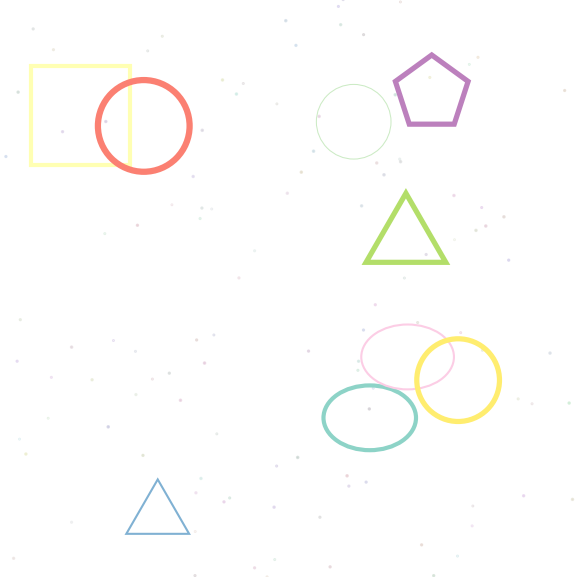[{"shape": "oval", "thickness": 2, "radius": 0.4, "center": [0.64, 0.276]}, {"shape": "square", "thickness": 2, "radius": 0.43, "center": [0.139, 0.799]}, {"shape": "circle", "thickness": 3, "radius": 0.4, "center": [0.249, 0.781]}, {"shape": "triangle", "thickness": 1, "radius": 0.31, "center": [0.273, 0.106]}, {"shape": "triangle", "thickness": 2.5, "radius": 0.4, "center": [0.703, 0.585]}, {"shape": "oval", "thickness": 1, "radius": 0.4, "center": [0.706, 0.381]}, {"shape": "pentagon", "thickness": 2.5, "radius": 0.33, "center": [0.748, 0.838]}, {"shape": "circle", "thickness": 0.5, "radius": 0.32, "center": [0.612, 0.788]}, {"shape": "circle", "thickness": 2.5, "radius": 0.36, "center": [0.793, 0.341]}]